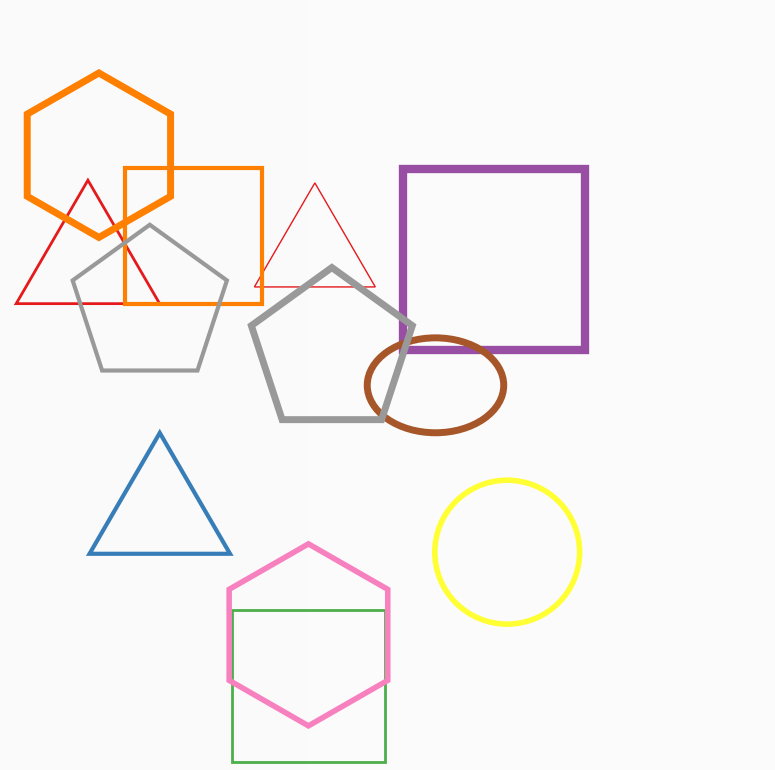[{"shape": "triangle", "thickness": 0.5, "radius": 0.45, "center": [0.406, 0.672]}, {"shape": "triangle", "thickness": 1, "radius": 0.53, "center": [0.113, 0.659]}, {"shape": "triangle", "thickness": 1.5, "radius": 0.52, "center": [0.206, 0.333]}, {"shape": "square", "thickness": 1, "radius": 0.49, "center": [0.399, 0.11]}, {"shape": "square", "thickness": 3, "radius": 0.59, "center": [0.637, 0.663]}, {"shape": "square", "thickness": 1.5, "radius": 0.44, "center": [0.25, 0.693]}, {"shape": "hexagon", "thickness": 2.5, "radius": 0.53, "center": [0.128, 0.798]}, {"shape": "circle", "thickness": 2, "radius": 0.47, "center": [0.654, 0.283]}, {"shape": "oval", "thickness": 2.5, "radius": 0.44, "center": [0.562, 0.5]}, {"shape": "hexagon", "thickness": 2, "radius": 0.59, "center": [0.398, 0.176]}, {"shape": "pentagon", "thickness": 2.5, "radius": 0.55, "center": [0.428, 0.543]}, {"shape": "pentagon", "thickness": 1.5, "radius": 0.52, "center": [0.193, 0.603]}]